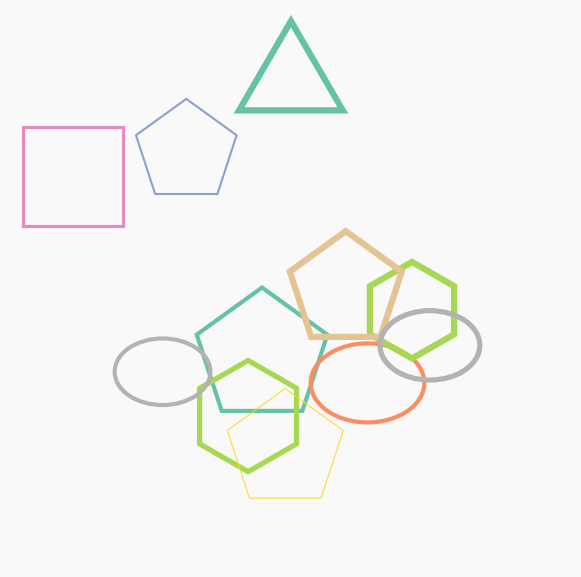[{"shape": "triangle", "thickness": 3, "radius": 0.51, "center": [0.501, 0.86]}, {"shape": "pentagon", "thickness": 2, "radius": 0.59, "center": [0.451, 0.383]}, {"shape": "oval", "thickness": 2, "radius": 0.49, "center": [0.632, 0.336]}, {"shape": "pentagon", "thickness": 1, "radius": 0.46, "center": [0.32, 0.737]}, {"shape": "square", "thickness": 1.5, "radius": 0.43, "center": [0.125, 0.693]}, {"shape": "hexagon", "thickness": 2.5, "radius": 0.48, "center": [0.427, 0.279]}, {"shape": "hexagon", "thickness": 3, "radius": 0.42, "center": [0.709, 0.462]}, {"shape": "pentagon", "thickness": 0.5, "radius": 0.52, "center": [0.491, 0.221]}, {"shape": "pentagon", "thickness": 3, "radius": 0.51, "center": [0.595, 0.498]}, {"shape": "oval", "thickness": 2.5, "radius": 0.43, "center": [0.74, 0.401]}, {"shape": "oval", "thickness": 2, "radius": 0.41, "center": [0.28, 0.355]}]